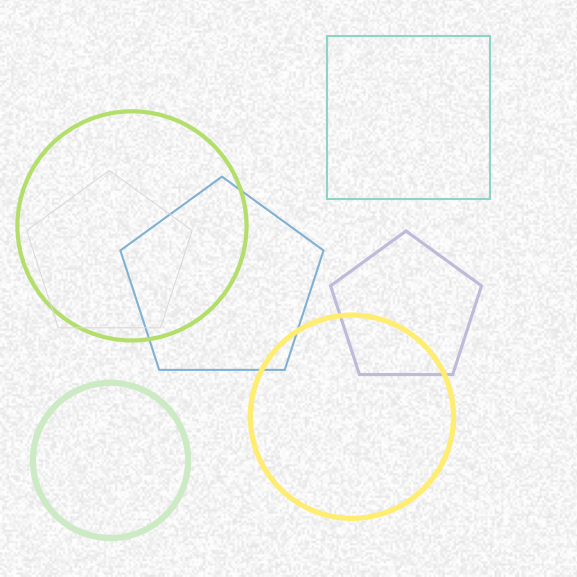[{"shape": "square", "thickness": 1, "radius": 0.71, "center": [0.707, 0.796]}, {"shape": "pentagon", "thickness": 1.5, "radius": 0.69, "center": [0.703, 0.462]}, {"shape": "pentagon", "thickness": 1, "radius": 0.92, "center": [0.384, 0.508]}, {"shape": "circle", "thickness": 2, "radius": 0.99, "center": [0.229, 0.608]}, {"shape": "pentagon", "thickness": 0.5, "radius": 0.75, "center": [0.189, 0.553]}, {"shape": "circle", "thickness": 3, "radius": 0.67, "center": [0.191, 0.202]}, {"shape": "circle", "thickness": 2.5, "radius": 0.88, "center": [0.609, 0.278]}]